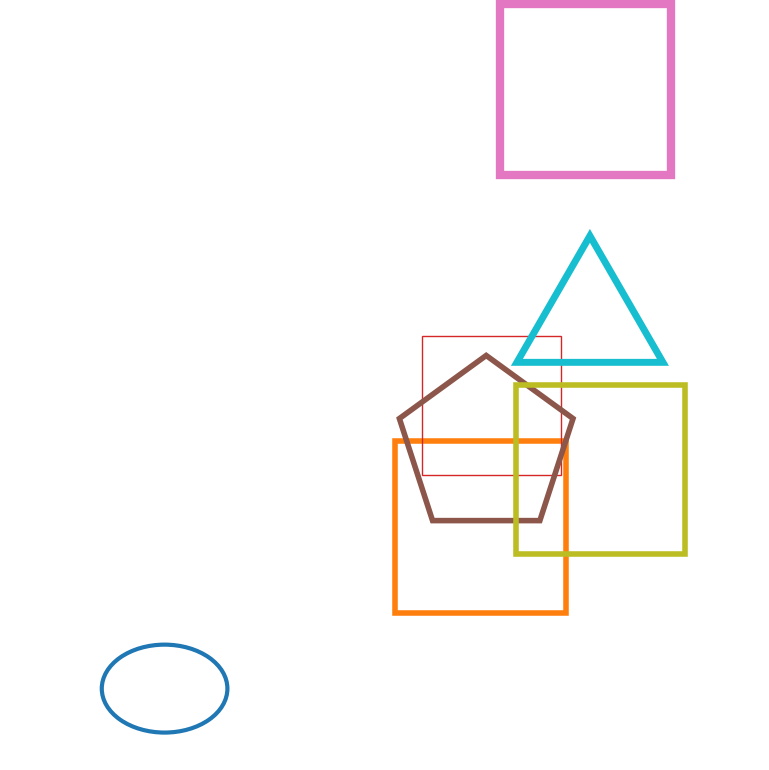[{"shape": "oval", "thickness": 1.5, "radius": 0.41, "center": [0.214, 0.106]}, {"shape": "square", "thickness": 2, "radius": 0.56, "center": [0.624, 0.315]}, {"shape": "square", "thickness": 0.5, "radius": 0.45, "center": [0.638, 0.473]}, {"shape": "pentagon", "thickness": 2, "radius": 0.59, "center": [0.631, 0.42]}, {"shape": "square", "thickness": 3, "radius": 0.55, "center": [0.76, 0.884]}, {"shape": "square", "thickness": 2, "radius": 0.55, "center": [0.78, 0.39]}, {"shape": "triangle", "thickness": 2.5, "radius": 0.55, "center": [0.766, 0.584]}]